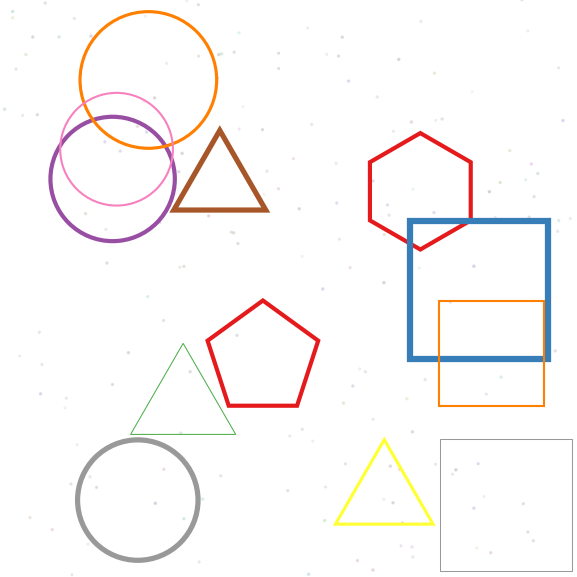[{"shape": "pentagon", "thickness": 2, "radius": 0.5, "center": [0.455, 0.378]}, {"shape": "hexagon", "thickness": 2, "radius": 0.5, "center": [0.728, 0.668]}, {"shape": "square", "thickness": 3, "radius": 0.6, "center": [0.829, 0.497]}, {"shape": "triangle", "thickness": 0.5, "radius": 0.53, "center": [0.317, 0.299]}, {"shape": "circle", "thickness": 2, "radius": 0.54, "center": [0.195, 0.689]}, {"shape": "square", "thickness": 1, "radius": 0.45, "center": [0.851, 0.387]}, {"shape": "circle", "thickness": 1.5, "radius": 0.59, "center": [0.257, 0.861]}, {"shape": "triangle", "thickness": 1.5, "radius": 0.49, "center": [0.665, 0.14]}, {"shape": "triangle", "thickness": 2.5, "radius": 0.46, "center": [0.381, 0.681]}, {"shape": "circle", "thickness": 1, "radius": 0.49, "center": [0.202, 0.741]}, {"shape": "circle", "thickness": 2.5, "radius": 0.52, "center": [0.239, 0.133]}, {"shape": "square", "thickness": 0.5, "radius": 0.57, "center": [0.876, 0.124]}]